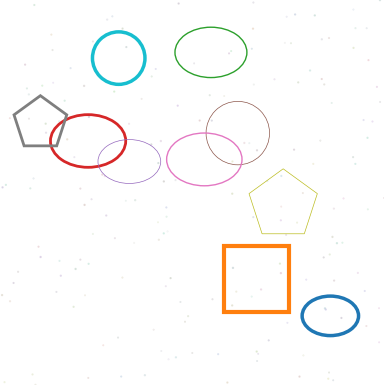[{"shape": "oval", "thickness": 2.5, "radius": 0.37, "center": [0.858, 0.18]}, {"shape": "square", "thickness": 3, "radius": 0.42, "center": [0.667, 0.275]}, {"shape": "oval", "thickness": 1, "radius": 0.47, "center": [0.548, 0.864]}, {"shape": "oval", "thickness": 2, "radius": 0.49, "center": [0.229, 0.634]}, {"shape": "oval", "thickness": 0.5, "radius": 0.41, "center": [0.336, 0.58]}, {"shape": "circle", "thickness": 0.5, "radius": 0.41, "center": [0.618, 0.654]}, {"shape": "oval", "thickness": 1, "radius": 0.49, "center": [0.531, 0.586]}, {"shape": "pentagon", "thickness": 2, "radius": 0.36, "center": [0.105, 0.679]}, {"shape": "pentagon", "thickness": 0.5, "radius": 0.47, "center": [0.736, 0.468]}, {"shape": "circle", "thickness": 2.5, "radius": 0.34, "center": [0.308, 0.849]}]